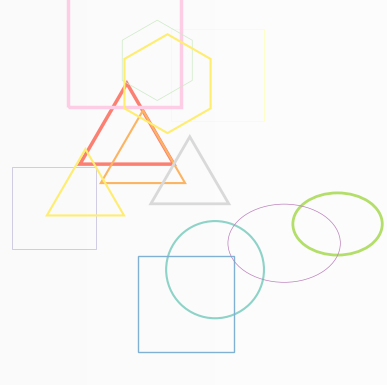[{"shape": "circle", "thickness": 1.5, "radius": 0.63, "center": [0.555, 0.3]}, {"shape": "square", "thickness": 0.5, "radius": 0.6, "center": [0.562, 0.804]}, {"shape": "square", "thickness": 0.5, "radius": 0.54, "center": [0.139, 0.46]}, {"shape": "triangle", "thickness": 2.5, "radius": 0.7, "center": [0.327, 0.644]}, {"shape": "square", "thickness": 1, "radius": 0.62, "center": [0.48, 0.211]}, {"shape": "triangle", "thickness": 1.5, "radius": 0.63, "center": [0.369, 0.587]}, {"shape": "oval", "thickness": 2, "radius": 0.58, "center": [0.871, 0.418]}, {"shape": "square", "thickness": 2.5, "radius": 0.73, "center": [0.321, 0.869]}, {"shape": "triangle", "thickness": 2, "radius": 0.58, "center": [0.49, 0.529]}, {"shape": "oval", "thickness": 0.5, "radius": 0.73, "center": [0.733, 0.368]}, {"shape": "hexagon", "thickness": 0.5, "radius": 0.52, "center": [0.406, 0.843]}, {"shape": "triangle", "thickness": 1.5, "radius": 0.57, "center": [0.22, 0.498]}, {"shape": "hexagon", "thickness": 1.5, "radius": 0.64, "center": [0.432, 0.783]}]